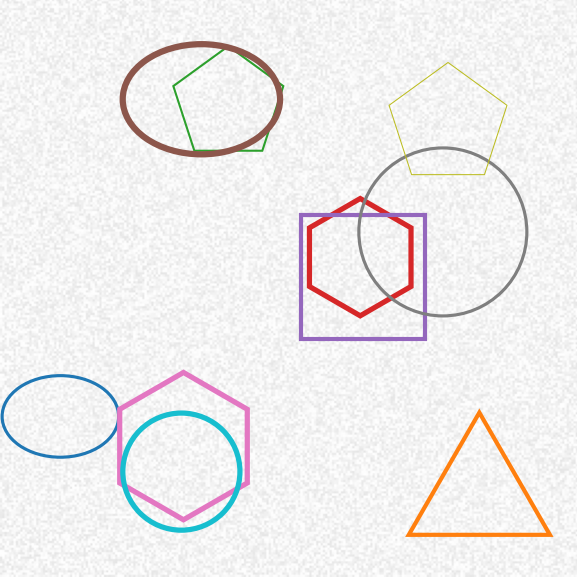[{"shape": "oval", "thickness": 1.5, "radius": 0.5, "center": [0.105, 0.278]}, {"shape": "triangle", "thickness": 2, "radius": 0.71, "center": [0.83, 0.144]}, {"shape": "pentagon", "thickness": 1, "radius": 0.5, "center": [0.395, 0.819]}, {"shape": "hexagon", "thickness": 2.5, "radius": 0.51, "center": [0.624, 0.554]}, {"shape": "square", "thickness": 2, "radius": 0.54, "center": [0.628, 0.519]}, {"shape": "oval", "thickness": 3, "radius": 0.68, "center": [0.349, 0.827]}, {"shape": "hexagon", "thickness": 2.5, "radius": 0.64, "center": [0.318, 0.227]}, {"shape": "circle", "thickness": 1.5, "radius": 0.73, "center": [0.767, 0.598]}, {"shape": "pentagon", "thickness": 0.5, "radius": 0.54, "center": [0.776, 0.784]}, {"shape": "circle", "thickness": 2.5, "radius": 0.51, "center": [0.314, 0.182]}]